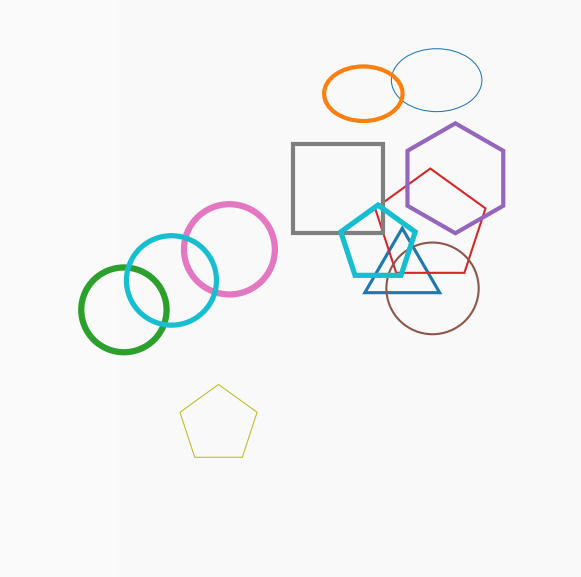[{"shape": "triangle", "thickness": 1.5, "radius": 0.37, "center": [0.692, 0.53]}, {"shape": "oval", "thickness": 0.5, "radius": 0.39, "center": [0.751, 0.86]}, {"shape": "oval", "thickness": 2, "radius": 0.34, "center": [0.625, 0.837]}, {"shape": "circle", "thickness": 3, "radius": 0.37, "center": [0.213, 0.463]}, {"shape": "pentagon", "thickness": 1, "radius": 0.5, "center": [0.74, 0.607]}, {"shape": "hexagon", "thickness": 2, "radius": 0.48, "center": [0.783, 0.69]}, {"shape": "circle", "thickness": 1, "radius": 0.4, "center": [0.744, 0.5]}, {"shape": "circle", "thickness": 3, "radius": 0.39, "center": [0.395, 0.567]}, {"shape": "square", "thickness": 2, "radius": 0.39, "center": [0.582, 0.673]}, {"shape": "pentagon", "thickness": 0.5, "radius": 0.35, "center": [0.376, 0.264]}, {"shape": "pentagon", "thickness": 2.5, "radius": 0.34, "center": [0.65, 0.577]}, {"shape": "circle", "thickness": 2.5, "radius": 0.39, "center": [0.295, 0.514]}]